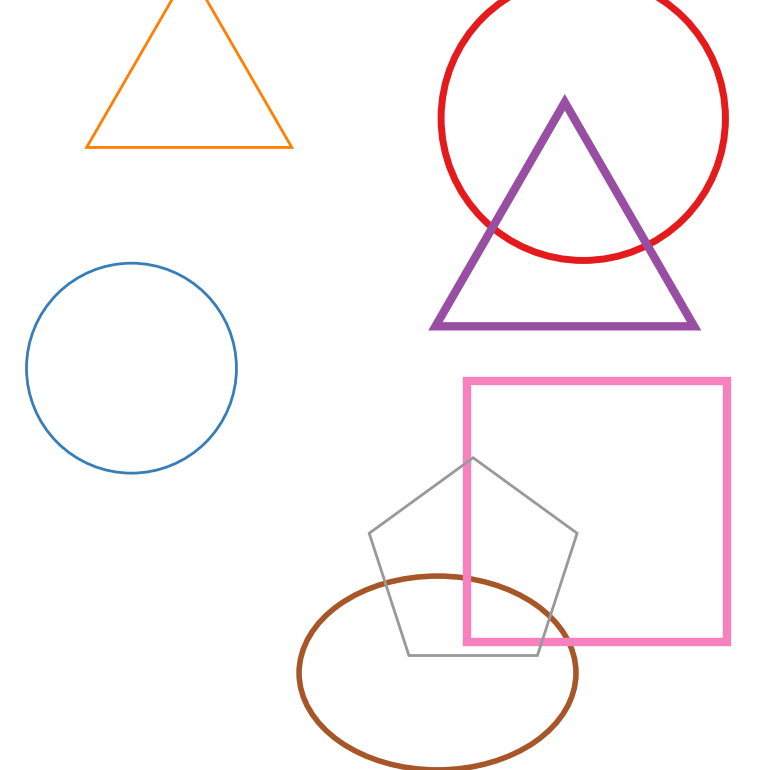[{"shape": "circle", "thickness": 2.5, "radius": 0.92, "center": [0.757, 0.846]}, {"shape": "circle", "thickness": 1, "radius": 0.68, "center": [0.171, 0.522]}, {"shape": "triangle", "thickness": 3, "radius": 0.97, "center": [0.733, 0.673]}, {"shape": "triangle", "thickness": 1, "radius": 0.77, "center": [0.246, 0.885]}, {"shape": "oval", "thickness": 2, "radius": 0.9, "center": [0.568, 0.126]}, {"shape": "square", "thickness": 3, "radius": 0.85, "center": [0.775, 0.336]}, {"shape": "pentagon", "thickness": 1, "radius": 0.71, "center": [0.614, 0.264]}]